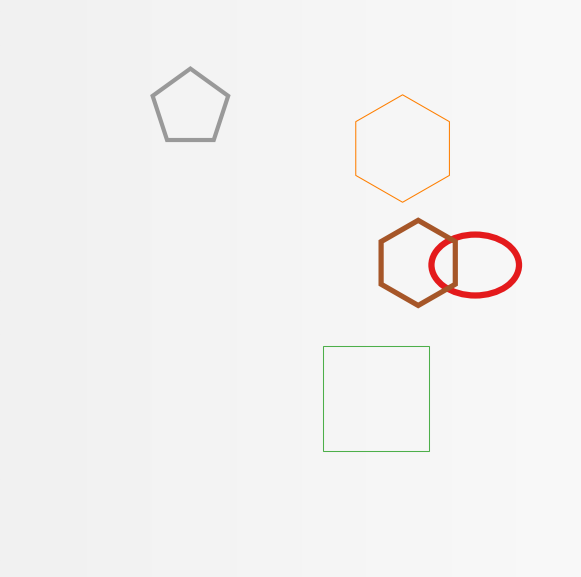[{"shape": "oval", "thickness": 3, "radius": 0.38, "center": [0.818, 0.54]}, {"shape": "square", "thickness": 0.5, "radius": 0.45, "center": [0.647, 0.309]}, {"shape": "hexagon", "thickness": 0.5, "radius": 0.47, "center": [0.693, 0.742]}, {"shape": "hexagon", "thickness": 2.5, "radius": 0.37, "center": [0.719, 0.544]}, {"shape": "pentagon", "thickness": 2, "radius": 0.34, "center": [0.328, 0.812]}]